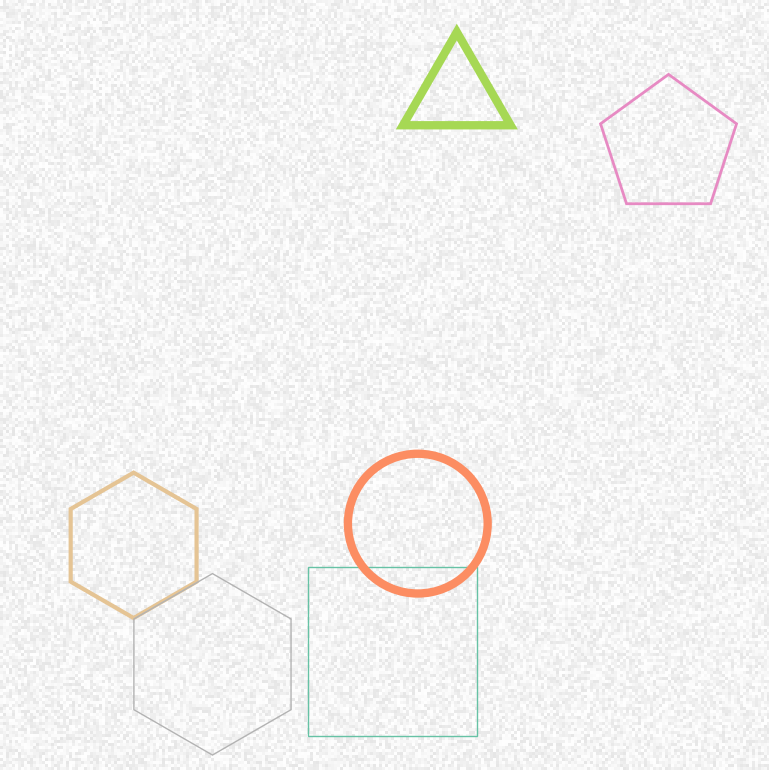[{"shape": "square", "thickness": 0.5, "radius": 0.55, "center": [0.51, 0.154]}, {"shape": "circle", "thickness": 3, "radius": 0.45, "center": [0.543, 0.32]}, {"shape": "pentagon", "thickness": 1, "radius": 0.46, "center": [0.868, 0.811]}, {"shape": "triangle", "thickness": 3, "radius": 0.4, "center": [0.593, 0.878]}, {"shape": "hexagon", "thickness": 1.5, "radius": 0.47, "center": [0.174, 0.292]}, {"shape": "hexagon", "thickness": 0.5, "radius": 0.59, "center": [0.276, 0.137]}]